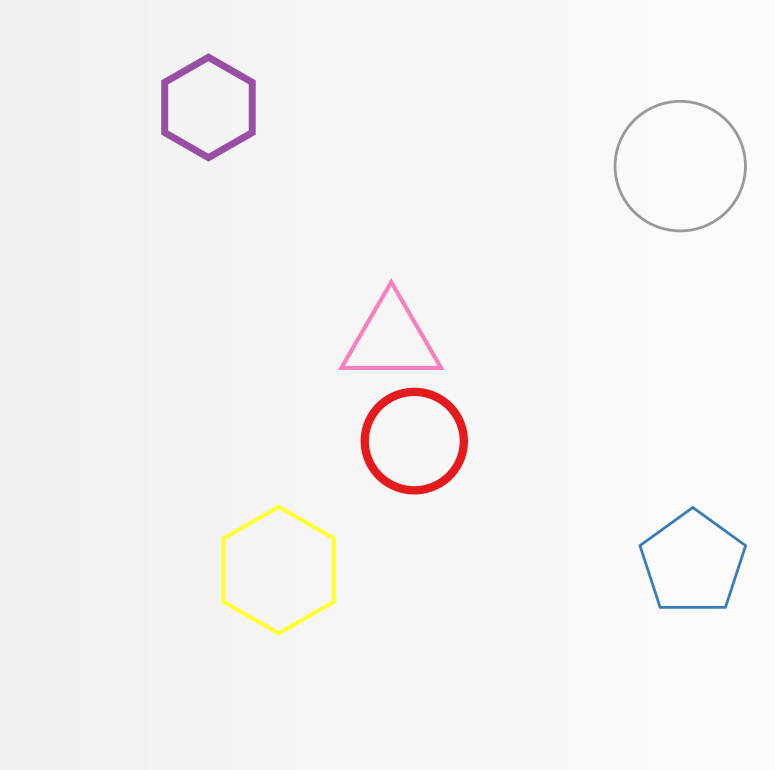[{"shape": "circle", "thickness": 3, "radius": 0.32, "center": [0.535, 0.427]}, {"shape": "pentagon", "thickness": 1, "radius": 0.36, "center": [0.894, 0.269]}, {"shape": "hexagon", "thickness": 2.5, "radius": 0.33, "center": [0.269, 0.86]}, {"shape": "hexagon", "thickness": 1.5, "radius": 0.41, "center": [0.36, 0.26]}, {"shape": "triangle", "thickness": 1.5, "radius": 0.37, "center": [0.505, 0.559]}, {"shape": "circle", "thickness": 1, "radius": 0.42, "center": [0.878, 0.784]}]